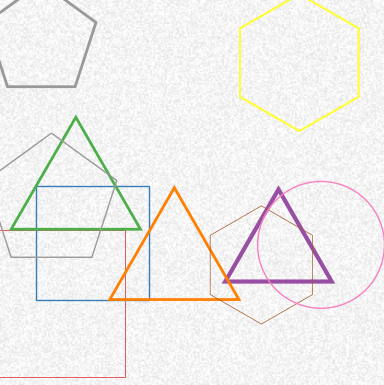[{"shape": "square", "thickness": 0.5, "radius": 0.95, "center": [0.135, 0.212]}, {"shape": "square", "thickness": 1, "radius": 0.74, "center": [0.24, 0.37]}, {"shape": "triangle", "thickness": 2, "radius": 0.97, "center": [0.197, 0.502]}, {"shape": "triangle", "thickness": 3, "radius": 0.8, "center": [0.723, 0.349]}, {"shape": "triangle", "thickness": 2, "radius": 0.97, "center": [0.453, 0.319]}, {"shape": "hexagon", "thickness": 1.5, "radius": 0.89, "center": [0.777, 0.837]}, {"shape": "hexagon", "thickness": 0.5, "radius": 0.77, "center": [0.679, 0.312]}, {"shape": "circle", "thickness": 1, "radius": 0.82, "center": [0.834, 0.364]}, {"shape": "pentagon", "thickness": 1, "radius": 0.89, "center": [0.134, 0.476]}, {"shape": "pentagon", "thickness": 2, "radius": 0.75, "center": [0.107, 0.896]}]